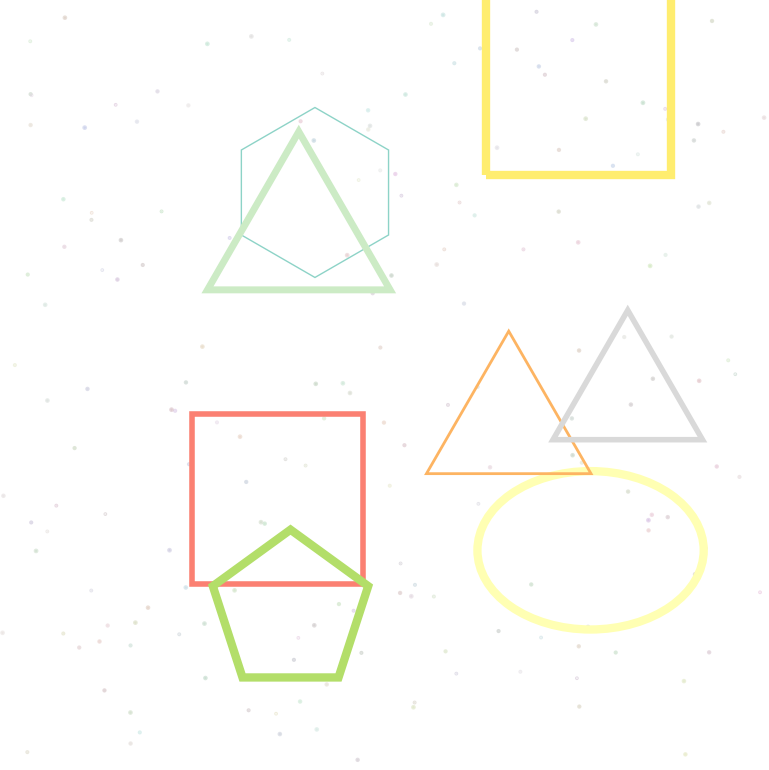[{"shape": "hexagon", "thickness": 0.5, "radius": 0.55, "center": [0.409, 0.75]}, {"shape": "oval", "thickness": 3, "radius": 0.73, "center": [0.767, 0.285]}, {"shape": "square", "thickness": 2, "radius": 0.55, "center": [0.361, 0.352]}, {"shape": "triangle", "thickness": 1, "radius": 0.62, "center": [0.661, 0.447]}, {"shape": "pentagon", "thickness": 3, "radius": 0.53, "center": [0.377, 0.206]}, {"shape": "triangle", "thickness": 2, "radius": 0.56, "center": [0.815, 0.485]}, {"shape": "triangle", "thickness": 2.5, "radius": 0.68, "center": [0.388, 0.692]}, {"shape": "square", "thickness": 3, "radius": 0.6, "center": [0.751, 0.894]}]